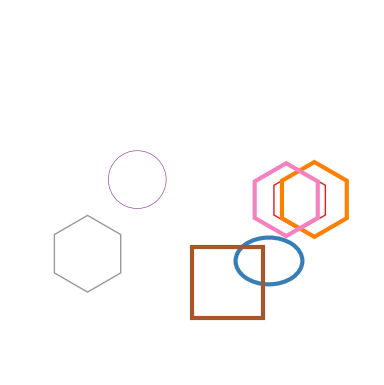[{"shape": "hexagon", "thickness": 1, "radius": 0.39, "center": [0.778, 0.48]}, {"shape": "oval", "thickness": 3, "radius": 0.43, "center": [0.699, 0.322]}, {"shape": "circle", "thickness": 0.5, "radius": 0.38, "center": [0.356, 0.533]}, {"shape": "hexagon", "thickness": 3, "radius": 0.49, "center": [0.817, 0.482]}, {"shape": "square", "thickness": 3, "radius": 0.46, "center": [0.592, 0.266]}, {"shape": "hexagon", "thickness": 3, "radius": 0.47, "center": [0.743, 0.481]}, {"shape": "hexagon", "thickness": 1, "radius": 0.5, "center": [0.227, 0.341]}]